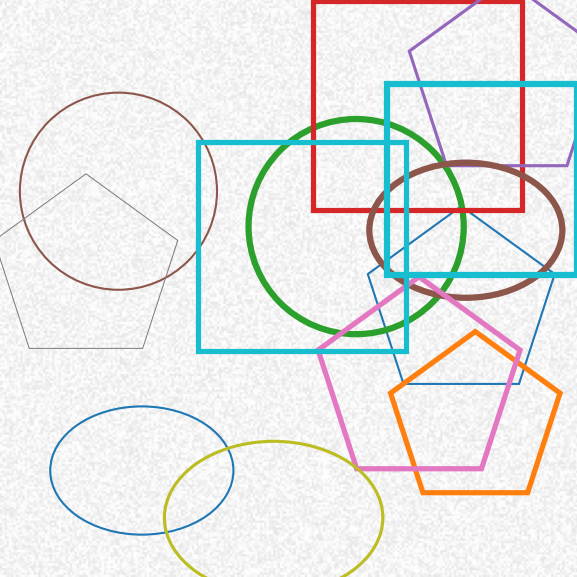[{"shape": "pentagon", "thickness": 1, "radius": 0.85, "center": [0.799, 0.472]}, {"shape": "oval", "thickness": 1, "radius": 0.79, "center": [0.246, 0.184]}, {"shape": "pentagon", "thickness": 2.5, "radius": 0.77, "center": [0.823, 0.271]}, {"shape": "circle", "thickness": 3, "radius": 0.93, "center": [0.617, 0.607]}, {"shape": "square", "thickness": 2.5, "radius": 0.91, "center": [0.722, 0.817]}, {"shape": "pentagon", "thickness": 1.5, "radius": 0.89, "center": [0.877, 0.856]}, {"shape": "circle", "thickness": 1, "radius": 0.85, "center": [0.205, 0.668]}, {"shape": "oval", "thickness": 3, "radius": 0.84, "center": [0.807, 0.6]}, {"shape": "pentagon", "thickness": 2.5, "radius": 0.92, "center": [0.726, 0.336]}, {"shape": "pentagon", "thickness": 0.5, "radius": 0.84, "center": [0.149, 0.531]}, {"shape": "oval", "thickness": 1.5, "radius": 0.95, "center": [0.474, 0.103]}, {"shape": "square", "thickness": 2.5, "radius": 0.9, "center": [0.523, 0.573]}, {"shape": "square", "thickness": 3, "radius": 0.82, "center": [0.834, 0.688]}]